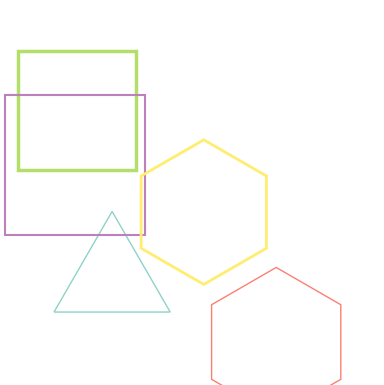[{"shape": "triangle", "thickness": 1, "radius": 0.87, "center": [0.291, 0.277]}, {"shape": "hexagon", "thickness": 1, "radius": 0.97, "center": [0.717, 0.112]}, {"shape": "square", "thickness": 2.5, "radius": 0.77, "center": [0.2, 0.712]}, {"shape": "square", "thickness": 1.5, "radius": 0.91, "center": [0.196, 0.57]}, {"shape": "hexagon", "thickness": 2, "radius": 0.94, "center": [0.529, 0.449]}]